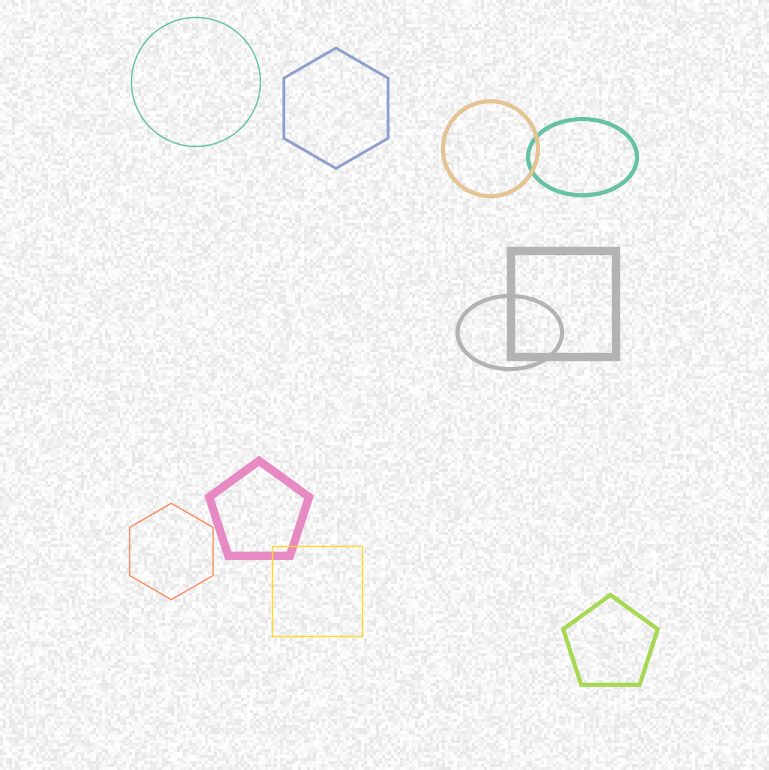[{"shape": "oval", "thickness": 1.5, "radius": 0.35, "center": [0.757, 0.796]}, {"shape": "circle", "thickness": 0.5, "radius": 0.42, "center": [0.254, 0.894]}, {"shape": "hexagon", "thickness": 0.5, "radius": 0.31, "center": [0.223, 0.284]}, {"shape": "hexagon", "thickness": 1, "radius": 0.39, "center": [0.436, 0.859]}, {"shape": "pentagon", "thickness": 3, "radius": 0.34, "center": [0.337, 0.333]}, {"shape": "pentagon", "thickness": 1.5, "radius": 0.32, "center": [0.793, 0.163]}, {"shape": "square", "thickness": 0.5, "radius": 0.29, "center": [0.412, 0.232]}, {"shape": "circle", "thickness": 1.5, "radius": 0.31, "center": [0.637, 0.807]}, {"shape": "oval", "thickness": 1.5, "radius": 0.34, "center": [0.662, 0.568]}, {"shape": "square", "thickness": 3, "radius": 0.34, "center": [0.732, 0.605]}]